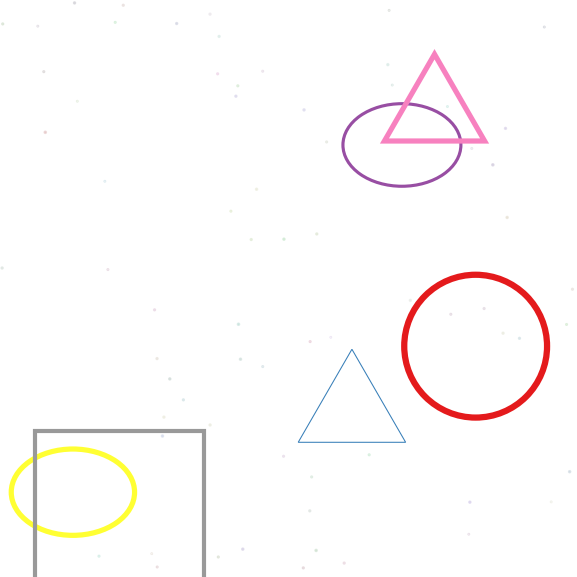[{"shape": "circle", "thickness": 3, "radius": 0.62, "center": [0.824, 0.4]}, {"shape": "triangle", "thickness": 0.5, "radius": 0.54, "center": [0.609, 0.287]}, {"shape": "oval", "thickness": 1.5, "radius": 0.51, "center": [0.696, 0.748]}, {"shape": "oval", "thickness": 2.5, "radius": 0.53, "center": [0.126, 0.147]}, {"shape": "triangle", "thickness": 2.5, "radius": 0.5, "center": [0.752, 0.805]}, {"shape": "square", "thickness": 2, "radius": 0.73, "center": [0.207, 0.108]}]